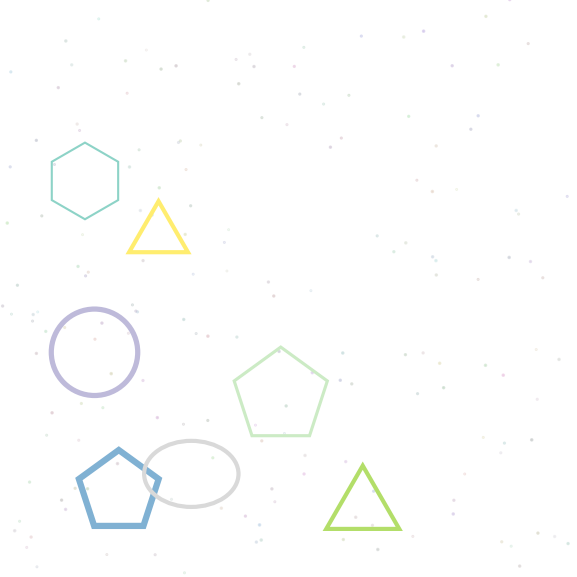[{"shape": "hexagon", "thickness": 1, "radius": 0.33, "center": [0.147, 0.686]}, {"shape": "circle", "thickness": 2.5, "radius": 0.37, "center": [0.164, 0.389]}, {"shape": "pentagon", "thickness": 3, "radius": 0.36, "center": [0.206, 0.147]}, {"shape": "triangle", "thickness": 2, "radius": 0.36, "center": [0.628, 0.12]}, {"shape": "oval", "thickness": 2, "radius": 0.41, "center": [0.331, 0.179]}, {"shape": "pentagon", "thickness": 1.5, "radius": 0.42, "center": [0.486, 0.313]}, {"shape": "triangle", "thickness": 2, "radius": 0.29, "center": [0.275, 0.592]}]